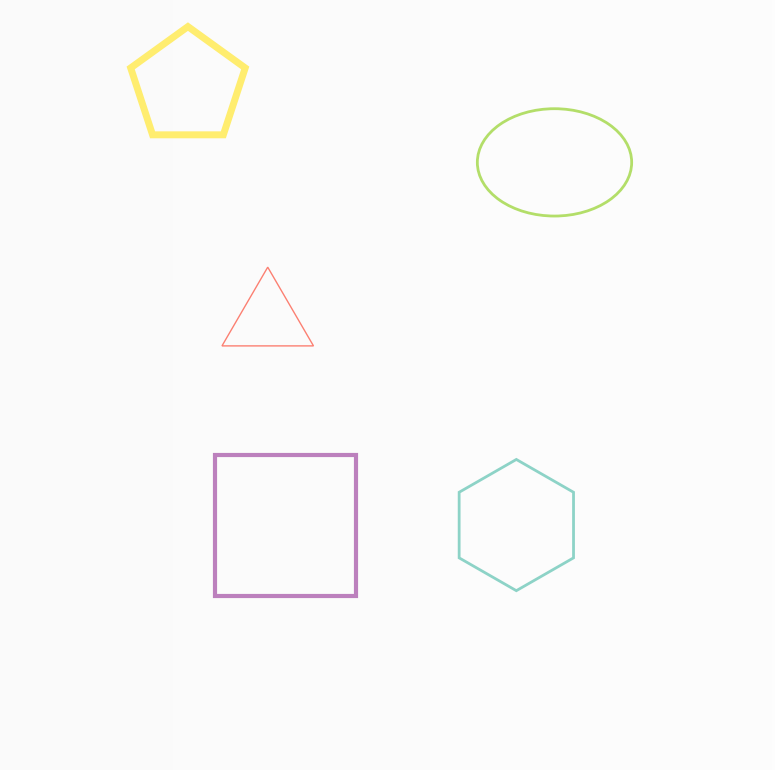[{"shape": "hexagon", "thickness": 1, "radius": 0.43, "center": [0.666, 0.318]}, {"shape": "triangle", "thickness": 0.5, "radius": 0.34, "center": [0.345, 0.585]}, {"shape": "oval", "thickness": 1, "radius": 0.5, "center": [0.715, 0.789]}, {"shape": "square", "thickness": 1.5, "radius": 0.46, "center": [0.369, 0.317]}, {"shape": "pentagon", "thickness": 2.5, "radius": 0.39, "center": [0.243, 0.888]}]